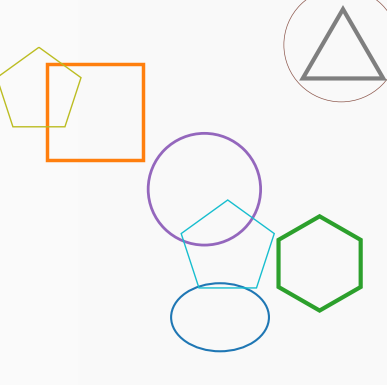[{"shape": "oval", "thickness": 1.5, "radius": 0.63, "center": [0.568, 0.176]}, {"shape": "square", "thickness": 2.5, "radius": 0.62, "center": [0.244, 0.708]}, {"shape": "hexagon", "thickness": 3, "radius": 0.61, "center": [0.825, 0.316]}, {"shape": "circle", "thickness": 2, "radius": 0.73, "center": [0.527, 0.509]}, {"shape": "circle", "thickness": 0.5, "radius": 0.74, "center": [0.881, 0.883]}, {"shape": "triangle", "thickness": 3, "radius": 0.6, "center": [0.885, 0.856]}, {"shape": "pentagon", "thickness": 1, "radius": 0.57, "center": [0.1, 0.763]}, {"shape": "pentagon", "thickness": 1, "radius": 0.63, "center": [0.588, 0.354]}]